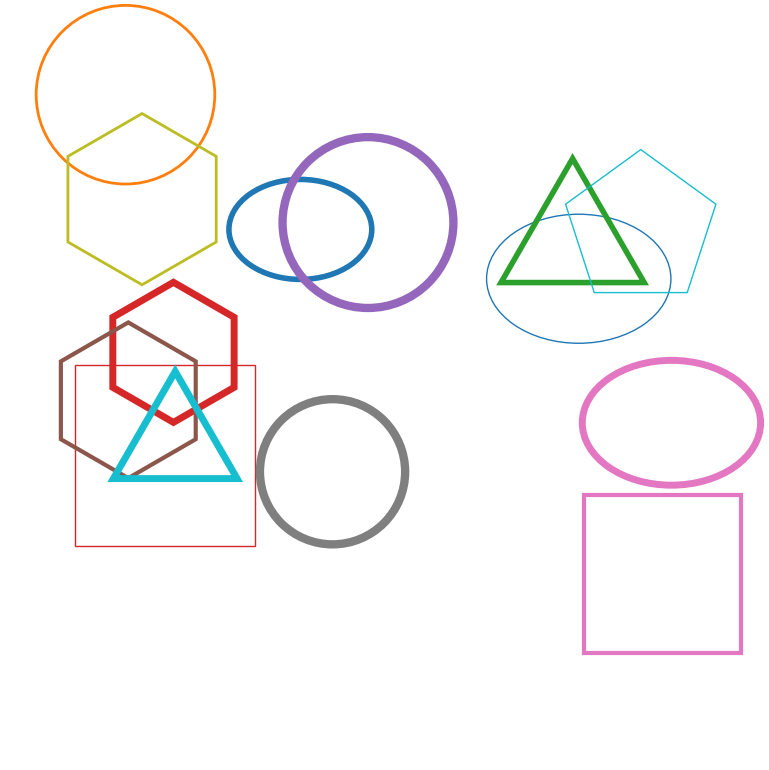[{"shape": "oval", "thickness": 2, "radius": 0.46, "center": [0.39, 0.702]}, {"shape": "oval", "thickness": 0.5, "radius": 0.6, "center": [0.752, 0.638]}, {"shape": "circle", "thickness": 1, "radius": 0.58, "center": [0.163, 0.877]}, {"shape": "triangle", "thickness": 2, "radius": 0.54, "center": [0.744, 0.687]}, {"shape": "square", "thickness": 0.5, "radius": 0.59, "center": [0.214, 0.408]}, {"shape": "hexagon", "thickness": 2.5, "radius": 0.45, "center": [0.225, 0.542]}, {"shape": "circle", "thickness": 3, "radius": 0.55, "center": [0.478, 0.711]}, {"shape": "hexagon", "thickness": 1.5, "radius": 0.51, "center": [0.167, 0.48]}, {"shape": "oval", "thickness": 2.5, "radius": 0.58, "center": [0.872, 0.451]}, {"shape": "square", "thickness": 1.5, "radius": 0.51, "center": [0.86, 0.254]}, {"shape": "circle", "thickness": 3, "radius": 0.47, "center": [0.432, 0.387]}, {"shape": "hexagon", "thickness": 1, "radius": 0.56, "center": [0.184, 0.741]}, {"shape": "triangle", "thickness": 2.5, "radius": 0.46, "center": [0.228, 0.425]}, {"shape": "pentagon", "thickness": 0.5, "radius": 0.51, "center": [0.832, 0.703]}]